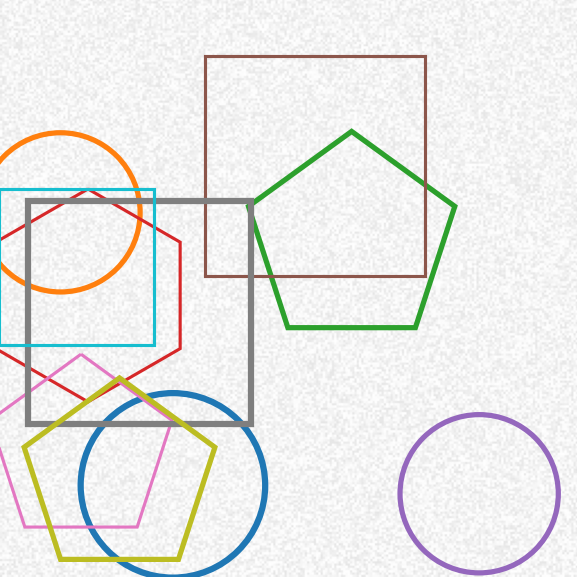[{"shape": "circle", "thickness": 3, "radius": 0.8, "center": [0.299, 0.159]}, {"shape": "circle", "thickness": 2.5, "radius": 0.69, "center": [0.105, 0.631]}, {"shape": "pentagon", "thickness": 2.5, "radius": 0.94, "center": [0.609, 0.584]}, {"shape": "hexagon", "thickness": 1.5, "radius": 0.92, "center": [0.152, 0.488]}, {"shape": "circle", "thickness": 2.5, "radius": 0.69, "center": [0.83, 0.144]}, {"shape": "square", "thickness": 1.5, "radius": 0.95, "center": [0.546, 0.711]}, {"shape": "pentagon", "thickness": 1.5, "radius": 0.83, "center": [0.14, 0.22]}, {"shape": "square", "thickness": 3, "radius": 0.96, "center": [0.242, 0.458]}, {"shape": "pentagon", "thickness": 2.5, "radius": 0.87, "center": [0.207, 0.171]}, {"shape": "square", "thickness": 1.5, "radius": 0.67, "center": [0.133, 0.537]}]